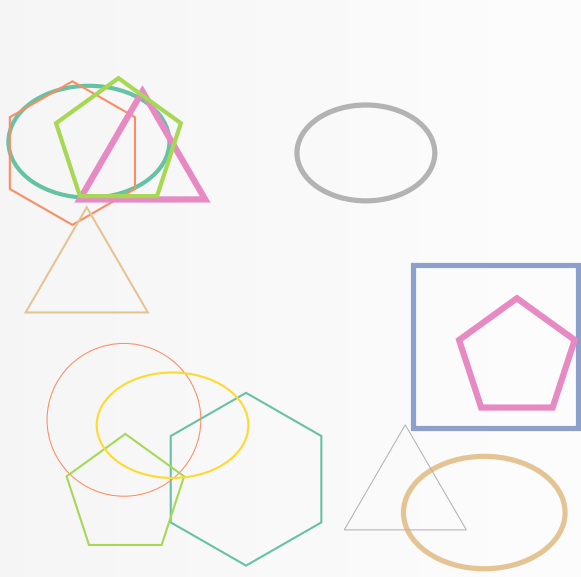[{"shape": "oval", "thickness": 2, "radius": 0.69, "center": [0.153, 0.754]}, {"shape": "hexagon", "thickness": 1, "radius": 0.75, "center": [0.423, 0.169]}, {"shape": "circle", "thickness": 0.5, "radius": 0.66, "center": [0.213, 0.272]}, {"shape": "hexagon", "thickness": 1, "radius": 0.62, "center": [0.125, 0.734]}, {"shape": "square", "thickness": 2.5, "radius": 0.71, "center": [0.852, 0.399]}, {"shape": "pentagon", "thickness": 3, "radius": 0.52, "center": [0.889, 0.378]}, {"shape": "triangle", "thickness": 3, "radius": 0.62, "center": [0.245, 0.716]}, {"shape": "pentagon", "thickness": 1, "radius": 0.53, "center": [0.216, 0.141]}, {"shape": "pentagon", "thickness": 2, "radius": 0.56, "center": [0.204, 0.751]}, {"shape": "oval", "thickness": 1, "radius": 0.65, "center": [0.297, 0.263]}, {"shape": "triangle", "thickness": 1, "radius": 0.61, "center": [0.149, 0.519]}, {"shape": "oval", "thickness": 2.5, "radius": 0.7, "center": [0.833, 0.112]}, {"shape": "oval", "thickness": 2.5, "radius": 0.59, "center": [0.629, 0.734]}, {"shape": "triangle", "thickness": 0.5, "radius": 0.61, "center": [0.697, 0.142]}]